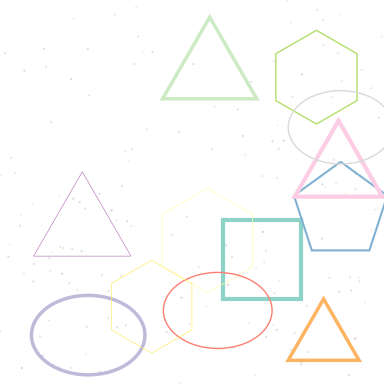[{"shape": "square", "thickness": 3, "radius": 0.51, "center": [0.681, 0.325]}, {"shape": "hexagon", "thickness": 0.5, "radius": 0.68, "center": [0.539, 0.375]}, {"shape": "oval", "thickness": 2.5, "radius": 0.74, "center": [0.229, 0.13]}, {"shape": "oval", "thickness": 1, "radius": 0.71, "center": [0.566, 0.194]}, {"shape": "pentagon", "thickness": 1.5, "radius": 0.64, "center": [0.885, 0.453]}, {"shape": "triangle", "thickness": 2.5, "radius": 0.53, "center": [0.841, 0.117]}, {"shape": "hexagon", "thickness": 1, "radius": 0.61, "center": [0.822, 0.8]}, {"shape": "triangle", "thickness": 3, "radius": 0.66, "center": [0.879, 0.555]}, {"shape": "oval", "thickness": 1, "radius": 0.68, "center": [0.885, 0.669]}, {"shape": "triangle", "thickness": 0.5, "radius": 0.73, "center": [0.214, 0.408]}, {"shape": "triangle", "thickness": 2.5, "radius": 0.71, "center": [0.545, 0.814]}, {"shape": "hexagon", "thickness": 0.5, "radius": 0.6, "center": [0.394, 0.203]}]